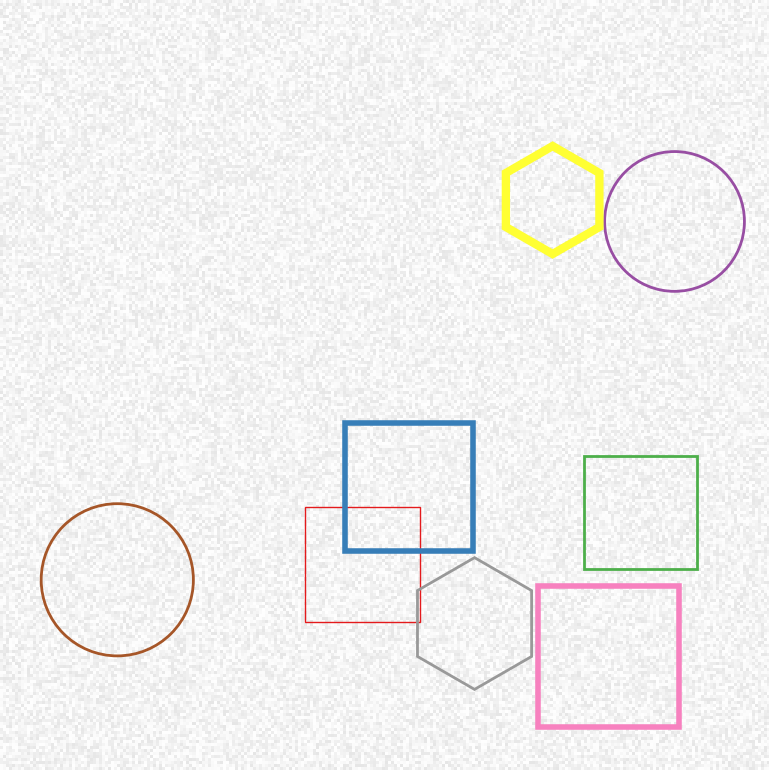[{"shape": "square", "thickness": 0.5, "radius": 0.38, "center": [0.471, 0.267]}, {"shape": "square", "thickness": 2, "radius": 0.42, "center": [0.531, 0.368]}, {"shape": "square", "thickness": 1, "radius": 0.37, "center": [0.832, 0.334]}, {"shape": "circle", "thickness": 1, "radius": 0.45, "center": [0.876, 0.712]}, {"shape": "hexagon", "thickness": 3, "radius": 0.35, "center": [0.718, 0.74]}, {"shape": "circle", "thickness": 1, "radius": 0.49, "center": [0.152, 0.247]}, {"shape": "square", "thickness": 2, "radius": 0.46, "center": [0.79, 0.147]}, {"shape": "hexagon", "thickness": 1, "radius": 0.43, "center": [0.616, 0.19]}]